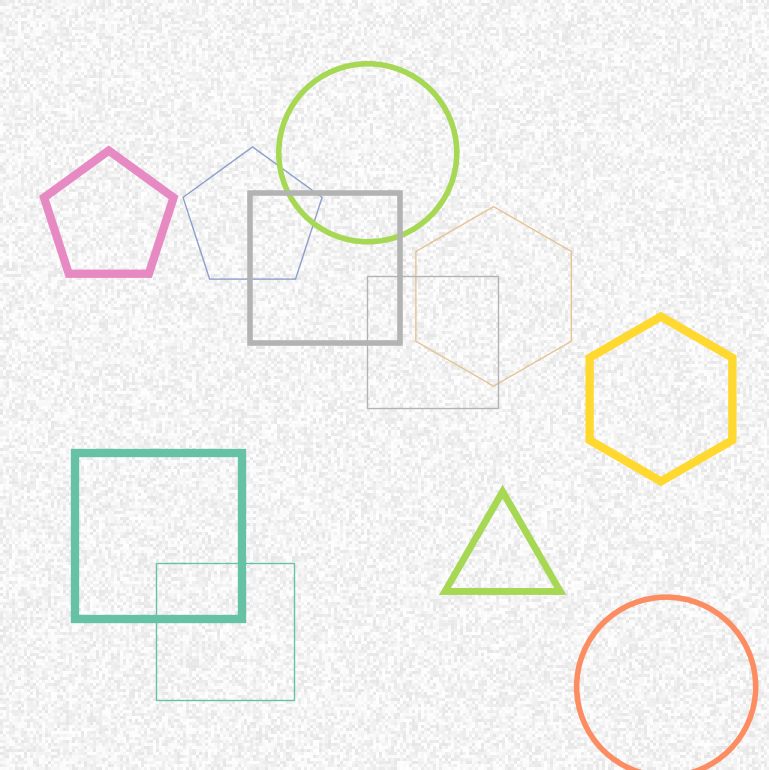[{"shape": "square", "thickness": 3, "radius": 0.54, "center": [0.206, 0.304]}, {"shape": "square", "thickness": 0.5, "radius": 0.45, "center": [0.292, 0.18]}, {"shape": "circle", "thickness": 2, "radius": 0.58, "center": [0.865, 0.108]}, {"shape": "pentagon", "thickness": 0.5, "radius": 0.47, "center": [0.328, 0.714]}, {"shape": "pentagon", "thickness": 3, "radius": 0.44, "center": [0.141, 0.716]}, {"shape": "circle", "thickness": 2, "radius": 0.58, "center": [0.478, 0.802]}, {"shape": "triangle", "thickness": 2.5, "radius": 0.43, "center": [0.653, 0.275]}, {"shape": "hexagon", "thickness": 3, "radius": 0.54, "center": [0.858, 0.482]}, {"shape": "hexagon", "thickness": 0.5, "radius": 0.58, "center": [0.641, 0.615]}, {"shape": "square", "thickness": 2, "radius": 0.48, "center": [0.422, 0.652]}, {"shape": "square", "thickness": 0.5, "radius": 0.43, "center": [0.562, 0.556]}]